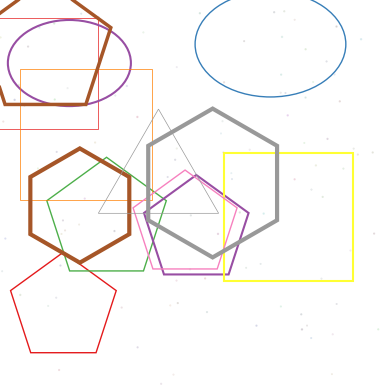[{"shape": "square", "thickness": 0.5, "radius": 0.72, "center": [0.109, 0.809]}, {"shape": "pentagon", "thickness": 1, "radius": 0.72, "center": [0.165, 0.201]}, {"shape": "oval", "thickness": 1, "radius": 0.98, "center": [0.703, 0.885]}, {"shape": "pentagon", "thickness": 1, "radius": 0.82, "center": [0.277, 0.428]}, {"shape": "pentagon", "thickness": 1.5, "radius": 0.71, "center": [0.51, 0.403]}, {"shape": "oval", "thickness": 1.5, "radius": 0.8, "center": [0.18, 0.836]}, {"shape": "square", "thickness": 0.5, "radius": 0.85, "center": [0.223, 0.65]}, {"shape": "square", "thickness": 1.5, "radius": 0.84, "center": [0.75, 0.437]}, {"shape": "pentagon", "thickness": 2.5, "radius": 0.89, "center": [0.118, 0.873]}, {"shape": "hexagon", "thickness": 3, "radius": 0.74, "center": [0.207, 0.466]}, {"shape": "pentagon", "thickness": 1, "radius": 0.71, "center": [0.481, 0.416]}, {"shape": "hexagon", "thickness": 3, "radius": 0.97, "center": [0.552, 0.525]}, {"shape": "triangle", "thickness": 0.5, "radius": 0.9, "center": [0.412, 0.536]}]